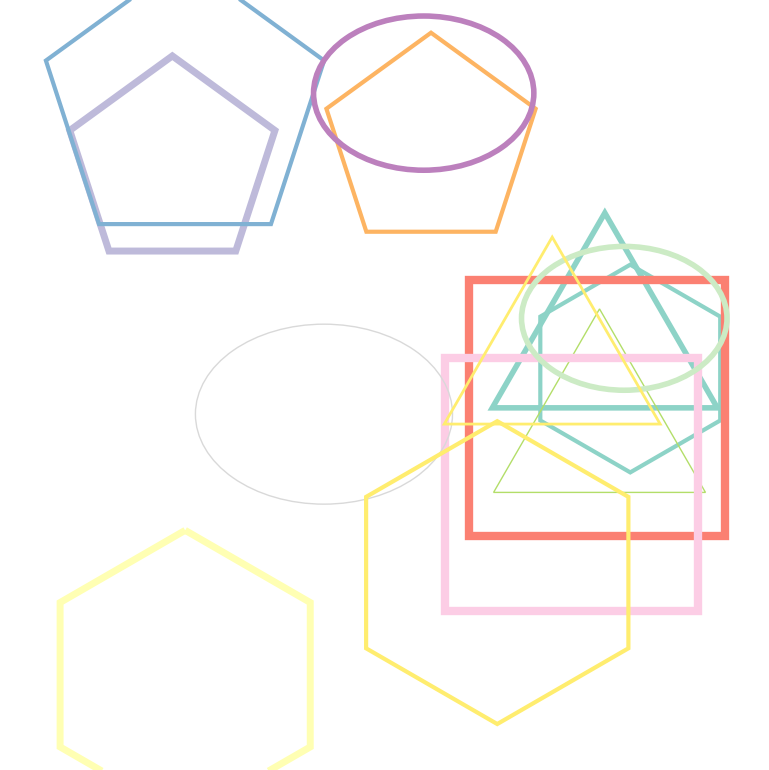[{"shape": "hexagon", "thickness": 1.5, "radius": 0.67, "center": [0.819, 0.521]}, {"shape": "triangle", "thickness": 2, "radius": 0.84, "center": [0.786, 0.555]}, {"shape": "hexagon", "thickness": 2.5, "radius": 0.94, "center": [0.24, 0.124]}, {"shape": "pentagon", "thickness": 2.5, "radius": 0.7, "center": [0.224, 0.787]}, {"shape": "square", "thickness": 3, "radius": 0.83, "center": [0.776, 0.471]}, {"shape": "pentagon", "thickness": 1.5, "radius": 0.95, "center": [0.24, 0.863]}, {"shape": "pentagon", "thickness": 1.5, "radius": 0.71, "center": [0.56, 0.815]}, {"shape": "triangle", "thickness": 0.5, "radius": 0.79, "center": [0.779, 0.44]}, {"shape": "square", "thickness": 3, "radius": 0.82, "center": [0.742, 0.371]}, {"shape": "oval", "thickness": 0.5, "radius": 0.83, "center": [0.421, 0.462]}, {"shape": "oval", "thickness": 2, "radius": 0.72, "center": [0.55, 0.879]}, {"shape": "oval", "thickness": 2, "radius": 0.67, "center": [0.811, 0.587]}, {"shape": "triangle", "thickness": 1, "radius": 0.81, "center": [0.717, 0.53]}, {"shape": "hexagon", "thickness": 1.5, "radius": 0.98, "center": [0.646, 0.256]}]